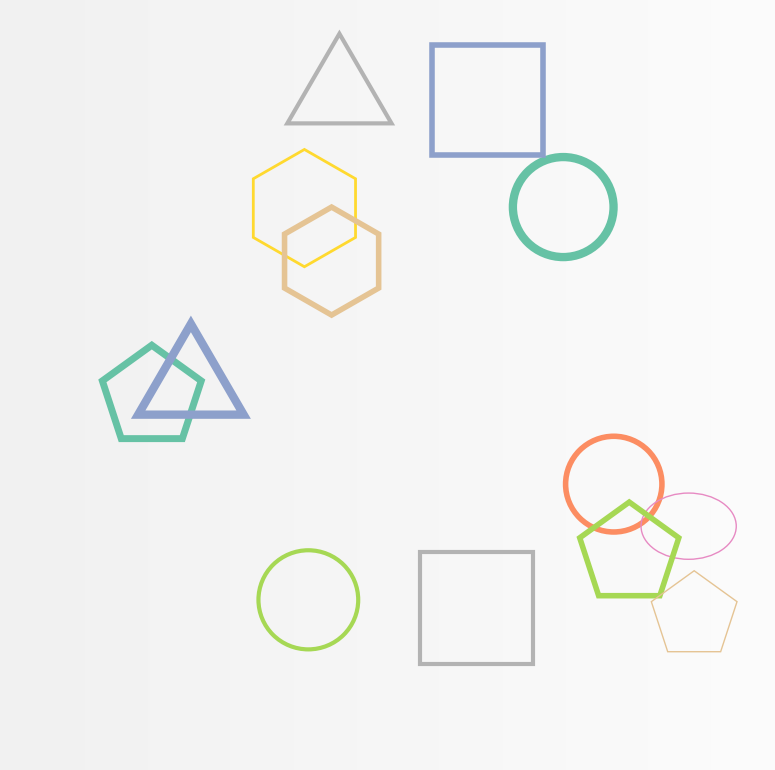[{"shape": "circle", "thickness": 3, "radius": 0.32, "center": [0.727, 0.731]}, {"shape": "pentagon", "thickness": 2.5, "radius": 0.34, "center": [0.196, 0.485]}, {"shape": "circle", "thickness": 2, "radius": 0.31, "center": [0.792, 0.371]}, {"shape": "square", "thickness": 2, "radius": 0.36, "center": [0.629, 0.87]}, {"shape": "triangle", "thickness": 3, "radius": 0.39, "center": [0.246, 0.501]}, {"shape": "oval", "thickness": 0.5, "radius": 0.31, "center": [0.889, 0.317]}, {"shape": "circle", "thickness": 1.5, "radius": 0.32, "center": [0.398, 0.221]}, {"shape": "pentagon", "thickness": 2, "radius": 0.34, "center": [0.812, 0.281]}, {"shape": "hexagon", "thickness": 1, "radius": 0.38, "center": [0.393, 0.73]}, {"shape": "pentagon", "thickness": 0.5, "radius": 0.29, "center": [0.896, 0.201]}, {"shape": "hexagon", "thickness": 2, "radius": 0.35, "center": [0.428, 0.661]}, {"shape": "square", "thickness": 1.5, "radius": 0.36, "center": [0.615, 0.211]}, {"shape": "triangle", "thickness": 1.5, "radius": 0.39, "center": [0.438, 0.879]}]